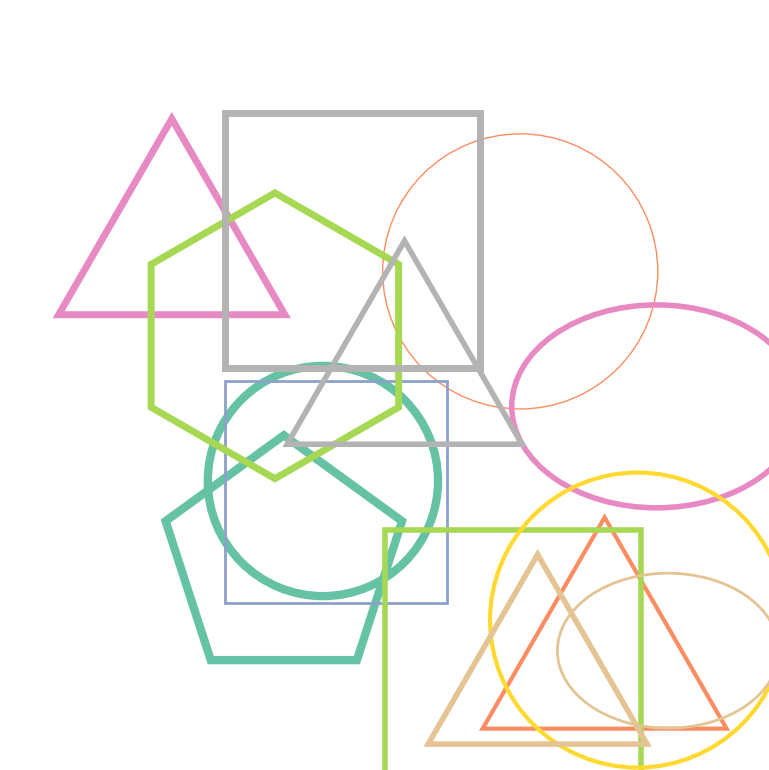[{"shape": "circle", "thickness": 3, "radius": 0.75, "center": [0.419, 0.375]}, {"shape": "pentagon", "thickness": 3, "radius": 0.81, "center": [0.369, 0.273]}, {"shape": "triangle", "thickness": 1.5, "radius": 0.91, "center": [0.785, 0.145]}, {"shape": "circle", "thickness": 0.5, "radius": 0.89, "center": [0.676, 0.648]}, {"shape": "square", "thickness": 1, "radius": 0.72, "center": [0.436, 0.361]}, {"shape": "oval", "thickness": 2, "radius": 0.94, "center": [0.853, 0.472]}, {"shape": "triangle", "thickness": 2.5, "radius": 0.85, "center": [0.223, 0.676]}, {"shape": "square", "thickness": 2, "radius": 0.83, "center": [0.666, 0.145]}, {"shape": "hexagon", "thickness": 2.5, "radius": 0.93, "center": [0.357, 0.564]}, {"shape": "circle", "thickness": 1.5, "radius": 0.96, "center": [0.828, 0.195]}, {"shape": "oval", "thickness": 1, "radius": 0.72, "center": [0.868, 0.155]}, {"shape": "triangle", "thickness": 2, "radius": 0.82, "center": [0.698, 0.116]}, {"shape": "triangle", "thickness": 2, "radius": 0.88, "center": [0.525, 0.511]}, {"shape": "square", "thickness": 2.5, "radius": 0.83, "center": [0.458, 0.688]}]